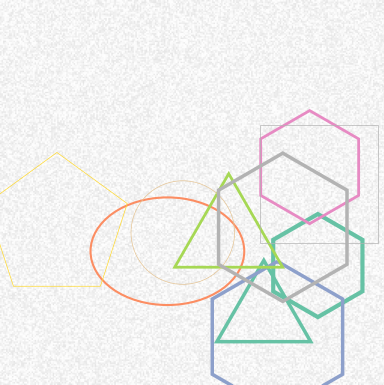[{"shape": "triangle", "thickness": 2.5, "radius": 0.7, "center": [0.685, 0.183]}, {"shape": "hexagon", "thickness": 3, "radius": 0.67, "center": [0.826, 0.31]}, {"shape": "oval", "thickness": 1.5, "radius": 1.0, "center": [0.435, 0.347]}, {"shape": "hexagon", "thickness": 2.5, "radius": 0.98, "center": [0.721, 0.126]}, {"shape": "hexagon", "thickness": 2, "radius": 0.73, "center": [0.804, 0.566]}, {"shape": "triangle", "thickness": 2, "radius": 0.81, "center": [0.594, 0.387]}, {"shape": "pentagon", "thickness": 0.5, "radius": 0.96, "center": [0.148, 0.412]}, {"shape": "circle", "thickness": 0.5, "radius": 0.67, "center": [0.475, 0.396]}, {"shape": "square", "thickness": 0.5, "radius": 0.77, "center": [0.829, 0.523]}, {"shape": "hexagon", "thickness": 2.5, "radius": 0.96, "center": [0.735, 0.41]}]